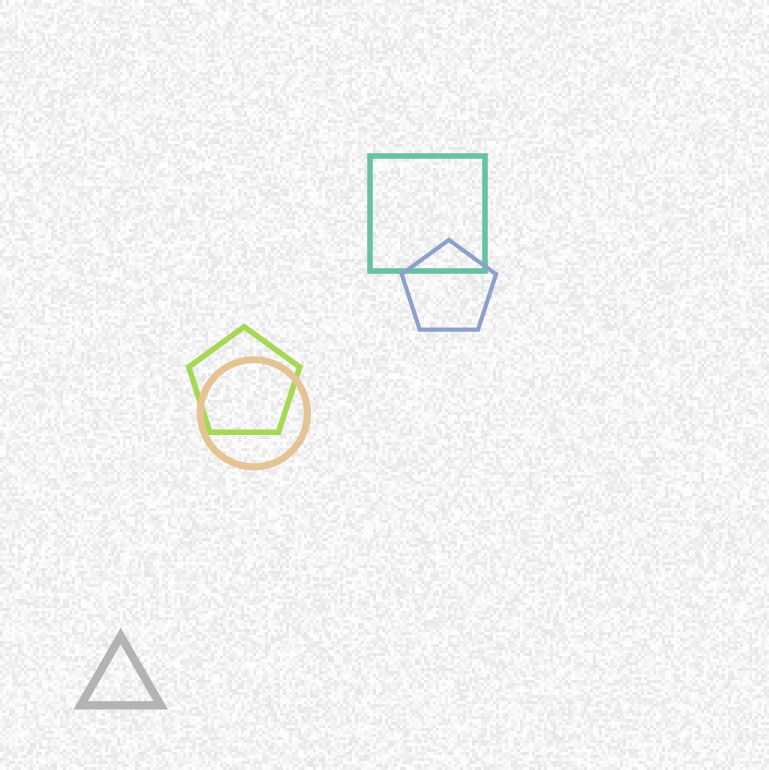[{"shape": "square", "thickness": 2, "radius": 0.37, "center": [0.556, 0.723]}, {"shape": "pentagon", "thickness": 1.5, "radius": 0.32, "center": [0.583, 0.624]}, {"shape": "pentagon", "thickness": 2, "radius": 0.38, "center": [0.317, 0.5]}, {"shape": "circle", "thickness": 2.5, "radius": 0.35, "center": [0.33, 0.463]}, {"shape": "triangle", "thickness": 3, "radius": 0.3, "center": [0.157, 0.114]}]